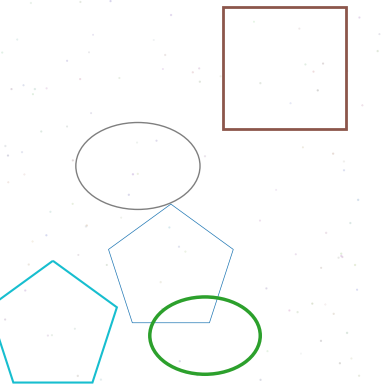[{"shape": "pentagon", "thickness": 0.5, "radius": 0.85, "center": [0.444, 0.3]}, {"shape": "oval", "thickness": 2.5, "radius": 0.72, "center": [0.533, 0.128]}, {"shape": "square", "thickness": 2, "radius": 0.8, "center": [0.74, 0.823]}, {"shape": "oval", "thickness": 1, "radius": 0.81, "center": [0.358, 0.569]}, {"shape": "pentagon", "thickness": 1.5, "radius": 0.87, "center": [0.137, 0.148]}]